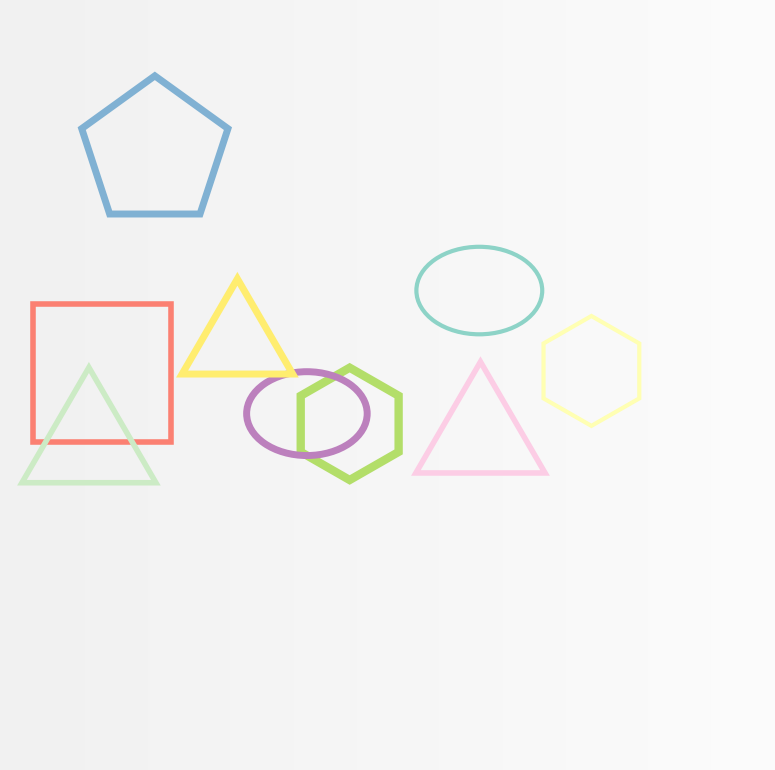[{"shape": "oval", "thickness": 1.5, "radius": 0.41, "center": [0.618, 0.623]}, {"shape": "hexagon", "thickness": 1.5, "radius": 0.36, "center": [0.763, 0.518]}, {"shape": "square", "thickness": 2, "radius": 0.45, "center": [0.132, 0.515]}, {"shape": "pentagon", "thickness": 2.5, "radius": 0.5, "center": [0.2, 0.802]}, {"shape": "hexagon", "thickness": 3, "radius": 0.36, "center": [0.451, 0.45]}, {"shape": "triangle", "thickness": 2, "radius": 0.48, "center": [0.62, 0.434]}, {"shape": "oval", "thickness": 2.5, "radius": 0.39, "center": [0.396, 0.463]}, {"shape": "triangle", "thickness": 2, "radius": 0.5, "center": [0.115, 0.423]}, {"shape": "triangle", "thickness": 2.5, "radius": 0.41, "center": [0.306, 0.555]}]